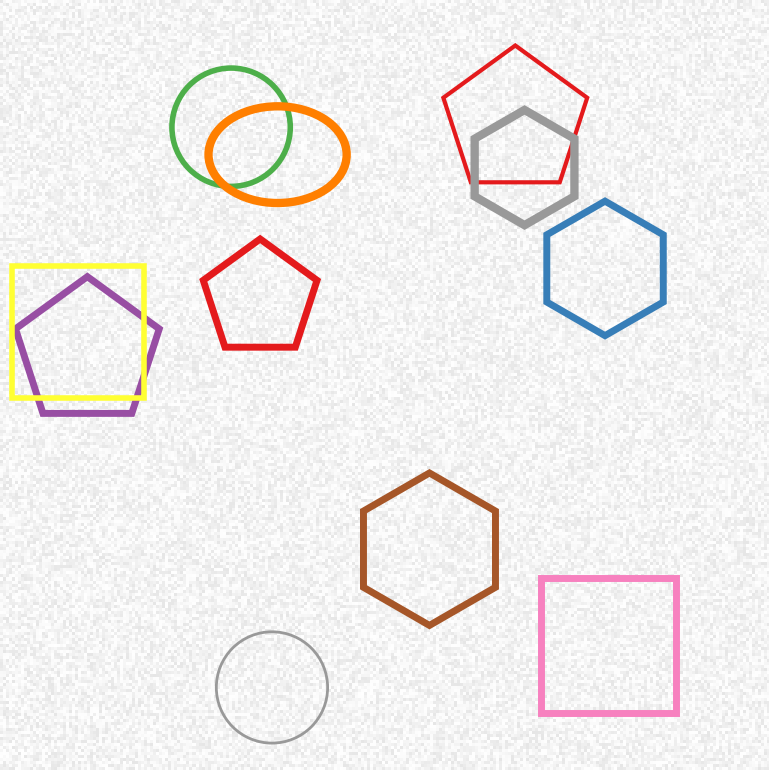[{"shape": "pentagon", "thickness": 2.5, "radius": 0.39, "center": [0.338, 0.612]}, {"shape": "pentagon", "thickness": 1.5, "radius": 0.49, "center": [0.669, 0.843]}, {"shape": "hexagon", "thickness": 2.5, "radius": 0.44, "center": [0.786, 0.651]}, {"shape": "circle", "thickness": 2, "radius": 0.38, "center": [0.3, 0.835]}, {"shape": "pentagon", "thickness": 2.5, "radius": 0.49, "center": [0.113, 0.543]}, {"shape": "oval", "thickness": 3, "radius": 0.45, "center": [0.36, 0.799]}, {"shape": "square", "thickness": 2, "radius": 0.43, "center": [0.101, 0.569]}, {"shape": "hexagon", "thickness": 2.5, "radius": 0.49, "center": [0.558, 0.287]}, {"shape": "square", "thickness": 2.5, "radius": 0.44, "center": [0.791, 0.162]}, {"shape": "circle", "thickness": 1, "radius": 0.36, "center": [0.353, 0.107]}, {"shape": "hexagon", "thickness": 3, "radius": 0.37, "center": [0.681, 0.782]}]